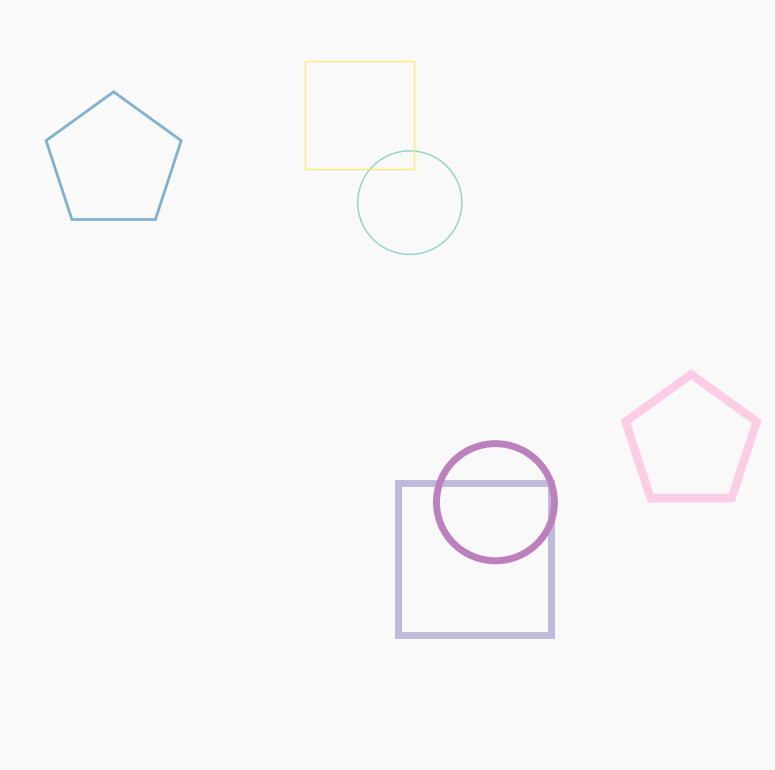[{"shape": "circle", "thickness": 0.5, "radius": 0.34, "center": [0.529, 0.737]}, {"shape": "square", "thickness": 2.5, "radius": 0.49, "center": [0.612, 0.274]}, {"shape": "pentagon", "thickness": 1, "radius": 0.46, "center": [0.147, 0.789]}, {"shape": "pentagon", "thickness": 3, "radius": 0.44, "center": [0.892, 0.425]}, {"shape": "circle", "thickness": 2.5, "radius": 0.38, "center": [0.639, 0.348]}, {"shape": "square", "thickness": 0.5, "radius": 0.35, "center": [0.464, 0.851]}]